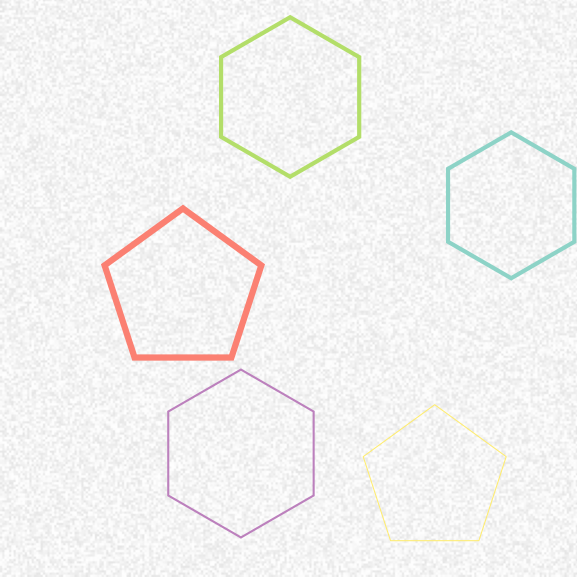[{"shape": "hexagon", "thickness": 2, "radius": 0.63, "center": [0.885, 0.644]}, {"shape": "pentagon", "thickness": 3, "radius": 0.71, "center": [0.317, 0.495]}, {"shape": "hexagon", "thickness": 2, "radius": 0.69, "center": [0.502, 0.831]}, {"shape": "hexagon", "thickness": 1, "radius": 0.73, "center": [0.417, 0.214]}, {"shape": "pentagon", "thickness": 0.5, "radius": 0.65, "center": [0.753, 0.168]}]